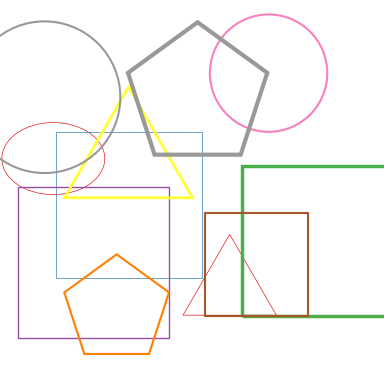[{"shape": "oval", "thickness": 0.5, "radius": 0.67, "center": [0.138, 0.588]}, {"shape": "triangle", "thickness": 0.5, "radius": 0.7, "center": [0.597, 0.251]}, {"shape": "square", "thickness": 0.5, "radius": 0.95, "center": [0.336, 0.468]}, {"shape": "square", "thickness": 2.5, "radius": 0.97, "center": [0.822, 0.374]}, {"shape": "square", "thickness": 1, "radius": 0.98, "center": [0.244, 0.319]}, {"shape": "pentagon", "thickness": 1.5, "radius": 0.72, "center": [0.303, 0.196]}, {"shape": "triangle", "thickness": 2, "radius": 0.96, "center": [0.334, 0.582]}, {"shape": "square", "thickness": 1.5, "radius": 0.67, "center": [0.666, 0.312]}, {"shape": "circle", "thickness": 1.5, "radius": 0.76, "center": [0.698, 0.81]}, {"shape": "circle", "thickness": 1.5, "radius": 0.98, "center": [0.116, 0.748]}, {"shape": "pentagon", "thickness": 3, "radius": 0.95, "center": [0.513, 0.752]}]